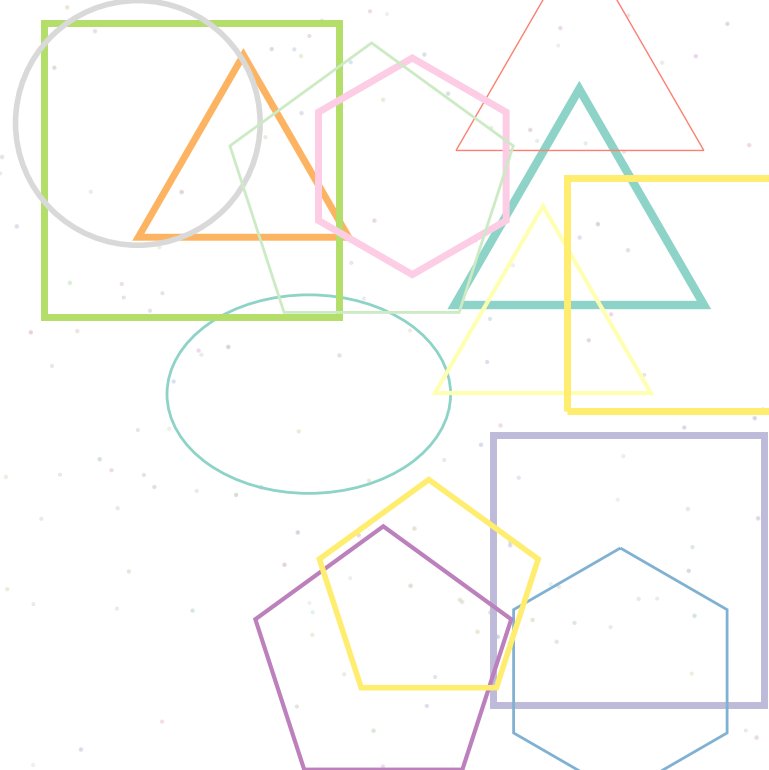[{"shape": "triangle", "thickness": 3, "radius": 0.93, "center": [0.752, 0.697]}, {"shape": "oval", "thickness": 1, "radius": 0.92, "center": [0.401, 0.488]}, {"shape": "triangle", "thickness": 1.5, "radius": 0.81, "center": [0.705, 0.571]}, {"shape": "square", "thickness": 2.5, "radius": 0.88, "center": [0.816, 0.26]}, {"shape": "triangle", "thickness": 0.5, "radius": 0.93, "center": [0.753, 0.897]}, {"shape": "hexagon", "thickness": 1, "radius": 0.8, "center": [0.806, 0.128]}, {"shape": "triangle", "thickness": 2.5, "radius": 0.79, "center": [0.316, 0.771]}, {"shape": "square", "thickness": 2.5, "radius": 0.96, "center": [0.248, 0.779]}, {"shape": "hexagon", "thickness": 2.5, "radius": 0.7, "center": [0.535, 0.784]}, {"shape": "circle", "thickness": 2, "radius": 0.79, "center": [0.179, 0.84]}, {"shape": "pentagon", "thickness": 1.5, "radius": 0.87, "center": [0.498, 0.142]}, {"shape": "pentagon", "thickness": 1, "radius": 0.97, "center": [0.483, 0.751]}, {"shape": "pentagon", "thickness": 2, "radius": 0.75, "center": [0.557, 0.228]}, {"shape": "square", "thickness": 2.5, "radius": 0.76, "center": [0.887, 0.617]}]